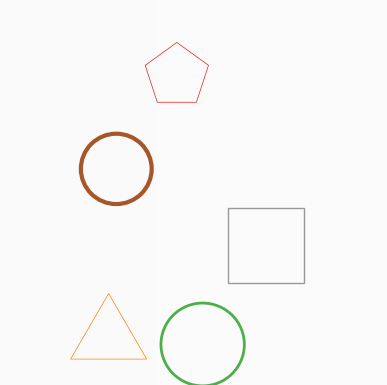[{"shape": "pentagon", "thickness": 0.5, "radius": 0.43, "center": [0.456, 0.804]}, {"shape": "circle", "thickness": 2, "radius": 0.54, "center": [0.523, 0.105]}, {"shape": "triangle", "thickness": 0.5, "radius": 0.57, "center": [0.28, 0.124]}, {"shape": "circle", "thickness": 3, "radius": 0.46, "center": [0.3, 0.561]}, {"shape": "square", "thickness": 1, "radius": 0.49, "center": [0.687, 0.361]}]